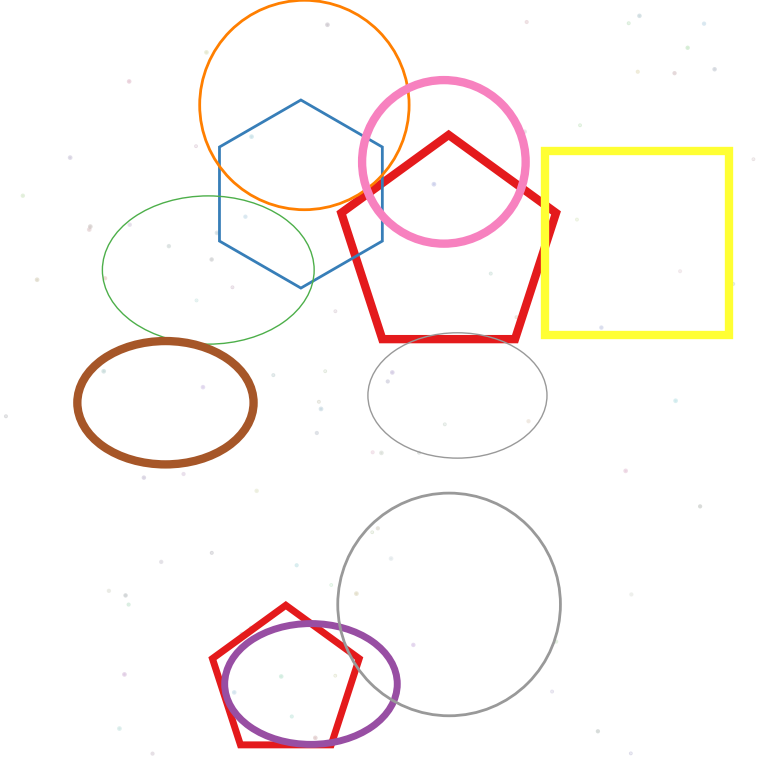[{"shape": "pentagon", "thickness": 3, "radius": 0.73, "center": [0.583, 0.678]}, {"shape": "pentagon", "thickness": 2.5, "radius": 0.5, "center": [0.371, 0.114]}, {"shape": "hexagon", "thickness": 1, "radius": 0.61, "center": [0.391, 0.748]}, {"shape": "oval", "thickness": 0.5, "radius": 0.69, "center": [0.27, 0.649]}, {"shape": "oval", "thickness": 2.5, "radius": 0.56, "center": [0.404, 0.112]}, {"shape": "circle", "thickness": 1, "radius": 0.68, "center": [0.395, 0.864]}, {"shape": "square", "thickness": 3, "radius": 0.6, "center": [0.827, 0.685]}, {"shape": "oval", "thickness": 3, "radius": 0.57, "center": [0.215, 0.477]}, {"shape": "circle", "thickness": 3, "radius": 0.53, "center": [0.576, 0.79]}, {"shape": "oval", "thickness": 0.5, "radius": 0.58, "center": [0.594, 0.486]}, {"shape": "circle", "thickness": 1, "radius": 0.72, "center": [0.583, 0.215]}]